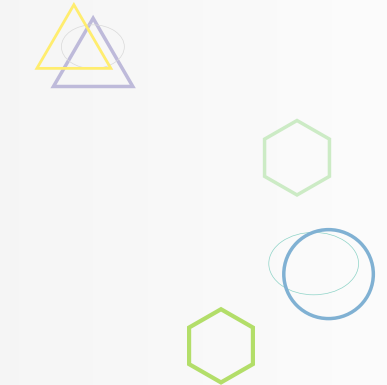[{"shape": "oval", "thickness": 0.5, "radius": 0.58, "center": [0.809, 0.315]}, {"shape": "triangle", "thickness": 2.5, "radius": 0.59, "center": [0.24, 0.834]}, {"shape": "circle", "thickness": 2.5, "radius": 0.58, "center": [0.848, 0.288]}, {"shape": "hexagon", "thickness": 3, "radius": 0.48, "center": [0.57, 0.102]}, {"shape": "oval", "thickness": 0.5, "radius": 0.41, "center": [0.24, 0.879]}, {"shape": "hexagon", "thickness": 2.5, "radius": 0.48, "center": [0.766, 0.59]}, {"shape": "triangle", "thickness": 2, "radius": 0.55, "center": [0.191, 0.878]}]